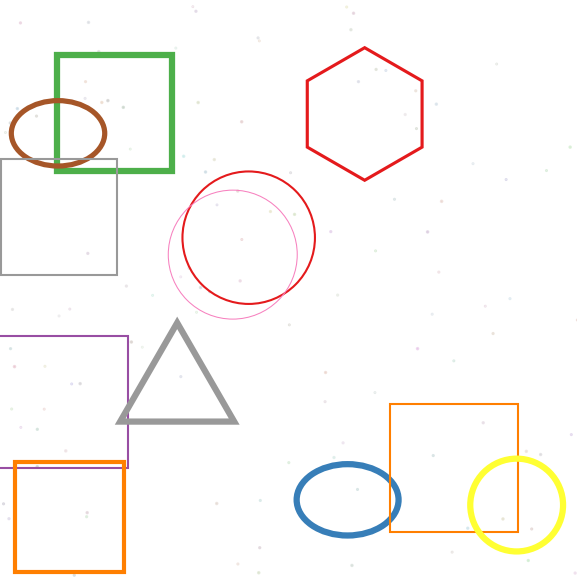[{"shape": "circle", "thickness": 1, "radius": 0.57, "center": [0.431, 0.588]}, {"shape": "hexagon", "thickness": 1.5, "radius": 0.57, "center": [0.631, 0.802]}, {"shape": "oval", "thickness": 3, "radius": 0.44, "center": [0.602, 0.134]}, {"shape": "square", "thickness": 3, "radius": 0.5, "center": [0.198, 0.804]}, {"shape": "square", "thickness": 1, "radius": 0.57, "center": [0.108, 0.303]}, {"shape": "square", "thickness": 1, "radius": 0.55, "center": [0.786, 0.189]}, {"shape": "square", "thickness": 2, "radius": 0.47, "center": [0.12, 0.104]}, {"shape": "circle", "thickness": 3, "radius": 0.4, "center": [0.895, 0.125]}, {"shape": "oval", "thickness": 2.5, "radius": 0.4, "center": [0.1, 0.768]}, {"shape": "circle", "thickness": 0.5, "radius": 0.56, "center": [0.403, 0.558]}, {"shape": "triangle", "thickness": 3, "radius": 0.57, "center": [0.307, 0.326]}, {"shape": "square", "thickness": 1, "radius": 0.5, "center": [0.102, 0.624]}]